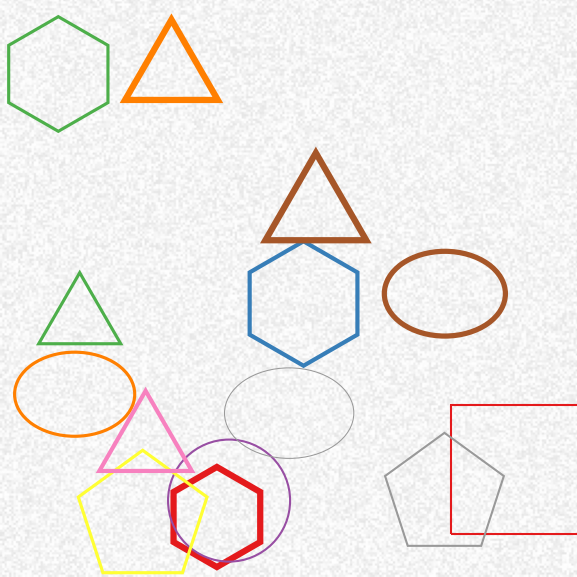[{"shape": "hexagon", "thickness": 3, "radius": 0.43, "center": [0.376, 0.104]}, {"shape": "square", "thickness": 1, "radius": 0.56, "center": [0.893, 0.186]}, {"shape": "hexagon", "thickness": 2, "radius": 0.54, "center": [0.526, 0.474]}, {"shape": "triangle", "thickness": 1.5, "radius": 0.41, "center": [0.138, 0.445]}, {"shape": "hexagon", "thickness": 1.5, "radius": 0.5, "center": [0.101, 0.871]}, {"shape": "circle", "thickness": 1, "radius": 0.53, "center": [0.397, 0.132]}, {"shape": "triangle", "thickness": 3, "radius": 0.46, "center": [0.297, 0.872]}, {"shape": "oval", "thickness": 1.5, "radius": 0.52, "center": [0.129, 0.316]}, {"shape": "pentagon", "thickness": 1.5, "radius": 0.59, "center": [0.247, 0.102]}, {"shape": "triangle", "thickness": 3, "radius": 0.5, "center": [0.547, 0.634]}, {"shape": "oval", "thickness": 2.5, "radius": 0.52, "center": [0.77, 0.491]}, {"shape": "triangle", "thickness": 2, "radius": 0.46, "center": [0.252, 0.23]}, {"shape": "oval", "thickness": 0.5, "radius": 0.56, "center": [0.501, 0.284]}, {"shape": "pentagon", "thickness": 1, "radius": 0.54, "center": [0.77, 0.141]}]